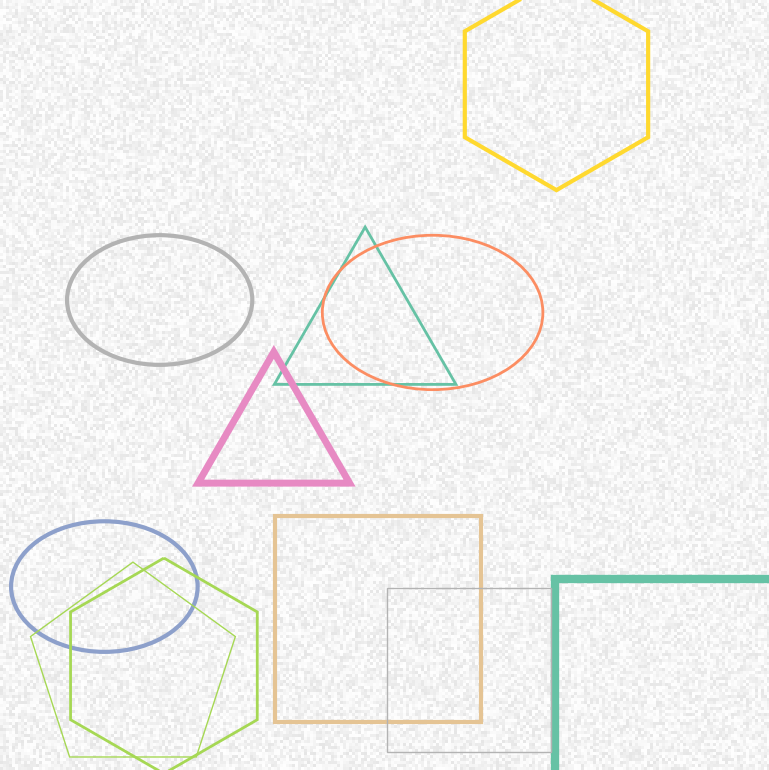[{"shape": "triangle", "thickness": 1, "radius": 0.68, "center": [0.474, 0.569]}, {"shape": "square", "thickness": 3, "radius": 0.72, "center": [0.865, 0.103]}, {"shape": "oval", "thickness": 1, "radius": 0.72, "center": [0.562, 0.594]}, {"shape": "oval", "thickness": 1.5, "radius": 0.61, "center": [0.136, 0.238]}, {"shape": "triangle", "thickness": 2.5, "radius": 0.57, "center": [0.356, 0.429]}, {"shape": "hexagon", "thickness": 1, "radius": 0.7, "center": [0.213, 0.135]}, {"shape": "pentagon", "thickness": 0.5, "radius": 0.7, "center": [0.173, 0.13]}, {"shape": "hexagon", "thickness": 1.5, "radius": 0.69, "center": [0.723, 0.891]}, {"shape": "square", "thickness": 1.5, "radius": 0.67, "center": [0.492, 0.196]}, {"shape": "square", "thickness": 0.5, "radius": 0.53, "center": [0.609, 0.13]}, {"shape": "oval", "thickness": 1.5, "radius": 0.6, "center": [0.207, 0.61]}]